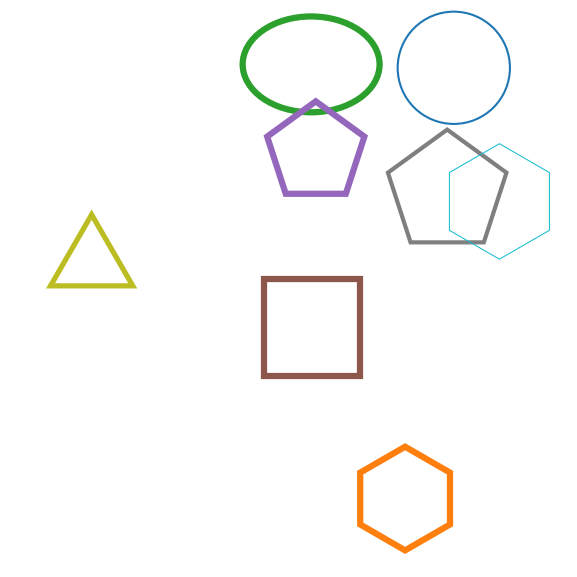[{"shape": "circle", "thickness": 1, "radius": 0.49, "center": [0.786, 0.882]}, {"shape": "hexagon", "thickness": 3, "radius": 0.45, "center": [0.701, 0.136]}, {"shape": "oval", "thickness": 3, "radius": 0.59, "center": [0.539, 0.888]}, {"shape": "pentagon", "thickness": 3, "radius": 0.44, "center": [0.547, 0.735]}, {"shape": "square", "thickness": 3, "radius": 0.42, "center": [0.541, 0.432]}, {"shape": "pentagon", "thickness": 2, "radius": 0.54, "center": [0.774, 0.667]}, {"shape": "triangle", "thickness": 2.5, "radius": 0.41, "center": [0.159, 0.545]}, {"shape": "hexagon", "thickness": 0.5, "radius": 0.5, "center": [0.865, 0.65]}]